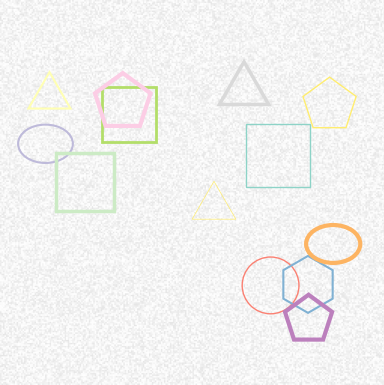[{"shape": "square", "thickness": 1, "radius": 0.41, "center": [0.722, 0.596]}, {"shape": "triangle", "thickness": 1.5, "radius": 0.32, "center": [0.129, 0.75]}, {"shape": "oval", "thickness": 1.5, "radius": 0.36, "center": [0.118, 0.627]}, {"shape": "circle", "thickness": 1, "radius": 0.37, "center": [0.703, 0.259]}, {"shape": "hexagon", "thickness": 1.5, "radius": 0.37, "center": [0.8, 0.261]}, {"shape": "oval", "thickness": 3, "radius": 0.35, "center": [0.865, 0.366]}, {"shape": "square", "thickness": 2, "radius": 0.35, "center": [0.335, 0.703]}, {"shape": "pentagon", "thickness": 3, "radius": 0.38, "center": [0.319, 0.734]}, {"shape": "triangle", "thickness": 2.5, "radius": 0.37, "center": [0.634, 0.766]}, {"shape": "pentagon", "thickness": 3, "radius": 0.32, "center": [0.801, 0.17]}, {"shape": "square", "thickness": 2.5, "radius": 0.38, "center": [0.221, 0.527]}, {"shape": "triangle", "thickness": 0.5, "radius": 0.33, "center": [0.556, 0.464]}, {"shape": "pentagon", "thickness": 1, "radius": 0.36, "center": [0.856, 0.727]}]